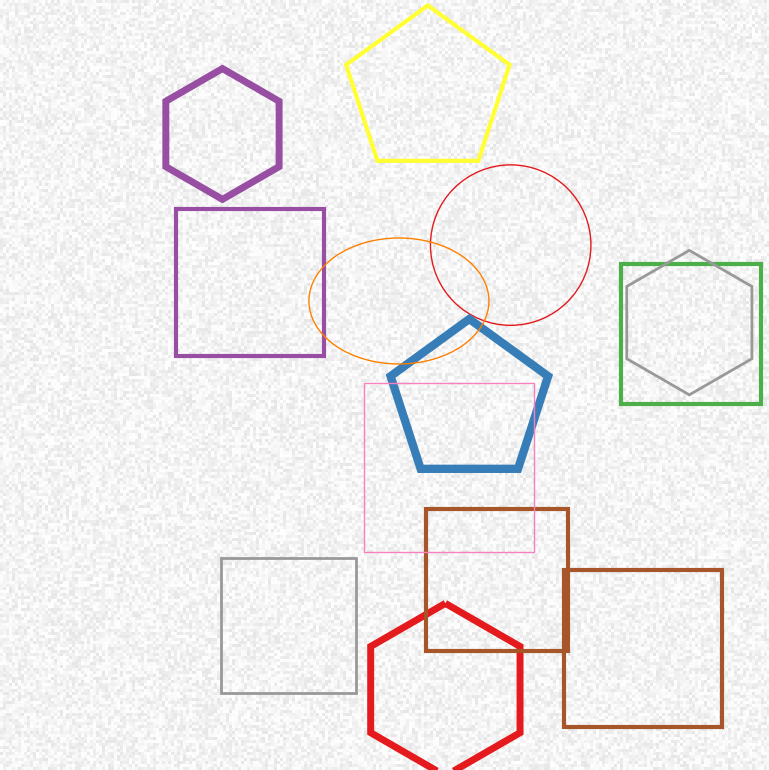[{"shape": "hexagon", "thickness": 2.5, "radius": 0.56, "center": [0.578, 0.104]}, {"shape": "circle", "thickness": 0.5, "radius": 0.52, "center": [0.663, 0.682]}, {"shape": "pentagon", "thickness": 3, "radius": 0.54, "center": [0.61, 0.478]}, {"shape": "square", "thickness": 1.5, "radius": 0.45, "center": [0.897, 0.566]}, {"shape": "hexagon", "thickness": 2.5, "radius": 0.42, "center": [0.289, 0.826]}, {"shape": "square", "thickness": 1.5, "radius": 0.48, "center": [0.324, 0.633]}, {"shape": "oval", "thickness": 0.5, "radius": 0.58, "center": [0.518, 0.609]}, {"shape": "pentagon", "thickness": 1.5, "radius": 0.56, "center": [0.556, 0.881]}, {"shape": "square", "thickness": 1.5, "radius": 0.51, "center": [0.835, 0.158]}, {"shape": "square", "thickness": 1.5, "radius": 0.46, "center": [0.645, 0.246]}, {"shape": "square", "thickness": 0.5, "radius": 0.55, "center": [0.583, 0.393]}, {"shape": "hexagon", "thickness": 1, "radius": 0.47, "center": [0.895, 0.581]}, {"shape": "square", "thickness": 1, "radius": 0.44, "center": [0.375, 0.188]}]